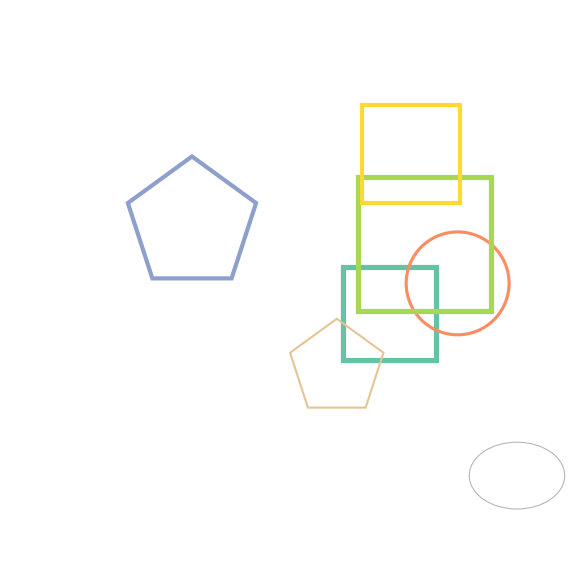[{"shape": "square", "thickness": 2.5, "radius": 0.4, "center": [0.675, 0.455]}, {"shape": "circle", "thickness": 1.5, "radius": 0.45, "center": [0.792, 0.508]}, {"shape": "pentagon", "thickness": 2, "radius": 0.58, "center": [0.332, 0.611]}, {"shape": "square", "thickness": 2.5, "radius": 0.58, "center": [0.735, 0.577]}, {"shape": "square", "thickness": 2, "radius": 0.42, "center": [0.711, 0.733]}, {"shape": "pentagon", "thickness": 1, "radius": 0.43, "center": [0.583, 0.362]}, {"shape": "oval", "thickness": 0.5, "radius": 0.41, "center": [0.895, 0.176]}]